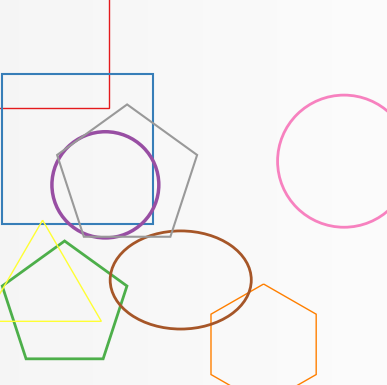[{"shape": "square", "thickness": 1, "radius": 0.82, "center": [0.118, 0.882]}, {"shape": "square", "thickness": 1.5, "radius": 0.97, "center": [0.199, 0.613]}, {"shape": "pentagon", "thickness": 2, "radius": 0.85, "center": [0.167, 0.205]}, {"shape": "circle", "thickness": 2.5, "radius": 0.69, "center": [0.272, 0.52]}, {"shape": "hexagon", "thickness": 1, "radius": 0.78, "center": [0.68, 0.106]}, {"shape": "triangle", "thickness": 1, "radius": 0.88, "center": [0.11, 0.253]}, {"shape": "oval", "thickness": 2, "radius": 0.91, "center": [0.466, 0.273]}, {"shape": "circle", "thickness": 2, "radius": 0.86, "center": [0.888, 0.581]}, {"shape": "pentagon", "thickness": 1.5, "radius": 0.95, "center": [0.328, 0.539]}]